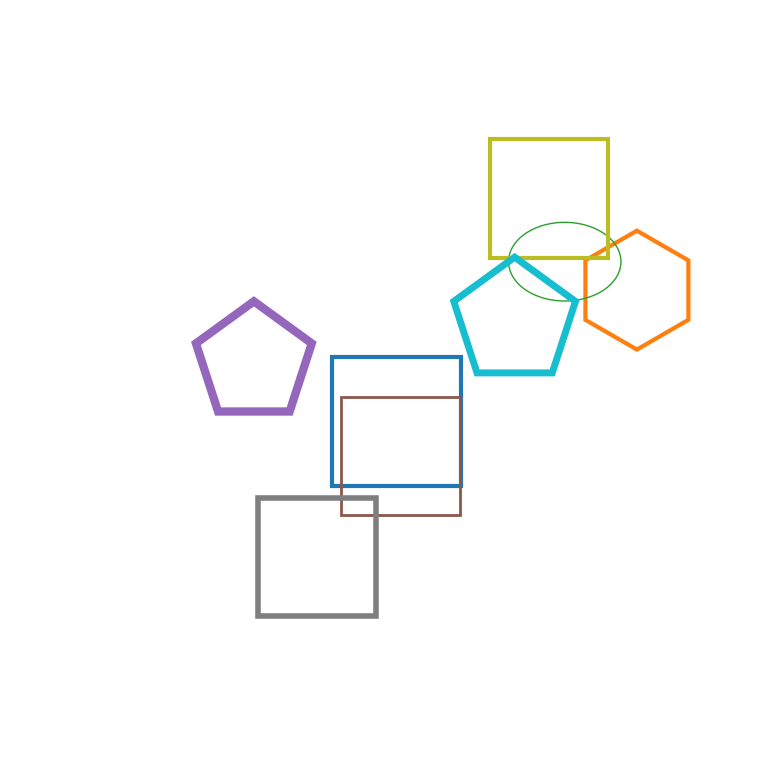[{"shape": "square", "thickness": 1.5, "radius": 0.42, "center": [0.515, 0.453]}, {"shape": "hexagon", "thickness": 1.5, "radius": 0.39, "center": [0.827, 0.623]}, {"shape": "oval", "thickness": 0.5, "radius": 0.36, "center": [0.733, 0.66]}, {"shape": "pentagon", "thickness": 3, "radius": 0.4, "center": [0.33, 0.53]}, {"shape": "square", "thickness": 1, "radius": 0.38, "center": [0.52, 0.408]}, {"shape": "square", "thickness": 2, "radius": 0.38, "center": [0.412, 0.276]}, {"shape": "square", "thickness": 1.5, "radius": 0.38, "center": [0.713, 0.742]}, {"shape": "pentagon", "thickness": 2.5, "radius": 0.42, "center": [0.668, 0.583]}]